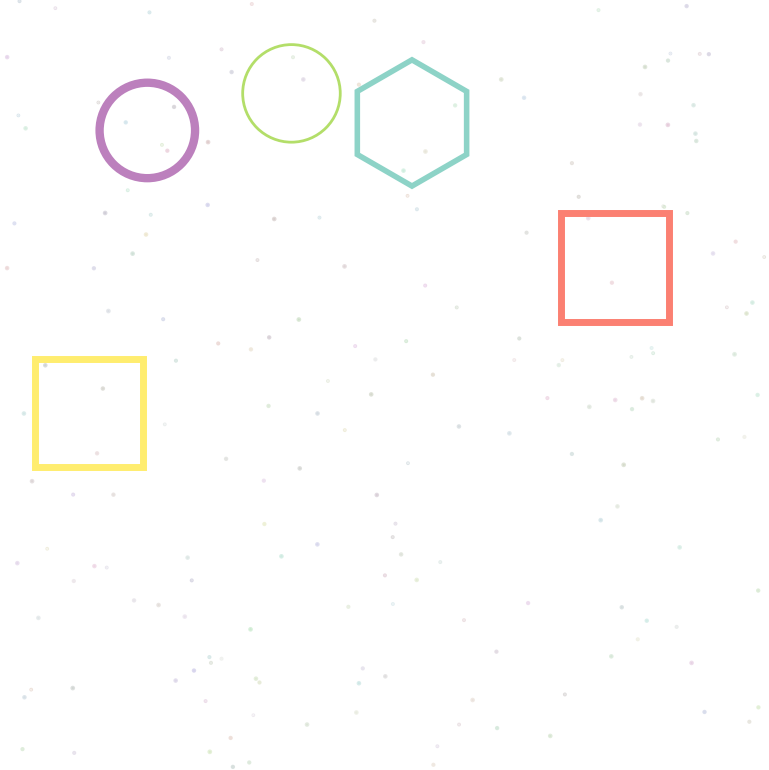[{"shape": "hexagon", "thickness": 2, "radius": 0.41, "center": [0.535, 0.84]}, {"shape": "square", "thickness": 2.5, "radius": 0.35, "center": [0.799, 0.652]}, {"shape": "circle", "thickness": 1, "radius": 0.32, "center": [0.379, 0.879]}, {"shape": "circle", "thickness": 3, "radius": 0.31, "center": [0.191, 0.831]}, {"shape": "square", "thickness": 2.5, "radius": 0.35, "center": [0.116, 0.464]}]